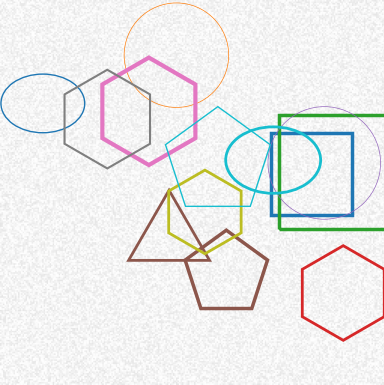[{"shape": "oval", "thickness": 1, "radius": 0.54, "center": [0.111, 0.731]}, {"shape": "square", "thickness": 2.5, "radius": 0.53, "center": [0.808, 0.548]}, {"shape": "circle", "thickness": 0.5, "radius": 0.68, "center": [0.458, 0.857]}, {"shape": "square", "thickness": 2.5, "radius": 0.74, "center": [0.873, 0.554]}, {"shape": "hexagon", "thickness": 2, "radius": 0.61, "center": [0.892, 0.239]}, {"shape": "circle", "thickness": 0.5, "radius": 0.73, "center": [0.842, 0.577]}, {"shape": "pentagon", "thickness": 2.5, "radius": 0.56, "center": [0.588, 0.29]}, {"shape": "triangle", "thickness": 2, "radius": 0.61, "center": [0.439, 0.384]}, {"shape": "hexagon", "thickness": 3, "radius": 0.7, "center": [0.387, 0.711]}, {"shape": "hexagon", "thickness": 1.5, "radius": 0.64, "center": [0.279, 0.691]}, {"shape": "hexagon", "thickness": 2, "radius": 0.54, "center": [0.532, 0.449]}, {"shape": "oval", "thickness": 2, "radius": 0.62, "center": [0.71, 0.584]}, {"shape": "pentagon", "thickness": 1, "radius": 0.72, "center": [0.566, 0.58]}]